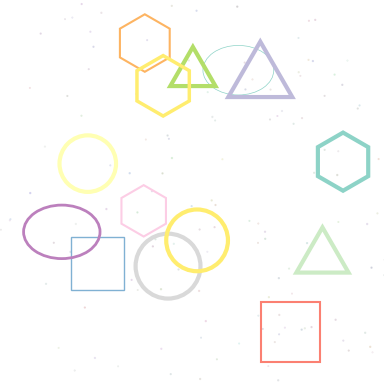[{"shape": "hexagon", "thickness": 3, "radius": 0.38, "center": [0.891, 0.58]}, {"shape": "oval", "thickness": 0.5, "radius": 0.46, "center": [0.619, 0.818]}, {"shape": "circle", "thickness": 3, "radius": 0.37, "center": [0.228, 0.575]}, {"shape": "triangle", "thickness": 3, "radius": 0.48, "center": [0.676, 0.796]}, {"shape": "square", "thickness": 1.5, "radius": 0.39, "center": [0.755, 0.138]}, {"shape": "square", "thickness": 1, "radius": 0.34, "center": [0.253, 0.315]}, {"shape": "hexagon", "thickness": 1.5, "radius": 0.37, "center": [0.376, 0.888]}, {"shape": "triangle", "thickness": 3, "radius": 0.34, "center": [0.501, 0.81]}, {"shape": "hexagon", "thickness": 1.5, "radius": 0.33, "center": [0.373, 0.452]}, {"shape": "circle", "thickness": 3, "radius": 0.42, "center": [0.436, 0.309]}, {"shape": "oval", "thickness": 2, "radius": 0.5, "center": [0.161, 0.398]}, {"shape": "triangle", "thickness": 3, "radius": 0.39, "center": [0.838, 0.331]}, {"shape": "hexagon", "thickness": 2.5, "radius": 0.39, "center": [0.424, 0.777]}, {"shape": "circle", "thickness": 3, "radius": 0.4, "center": [0.512, 0.376]}]